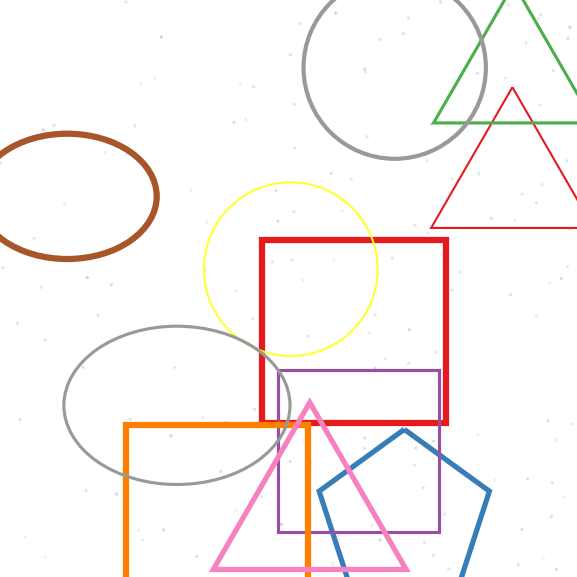[{"shape": "square", "thickness": 3, "radius": 0.79, "center": [0.613, 0.425]}, {"shape": "triangle", "thickness": 1, "radius": 0.81, "center": [0.887, 0.686]}, {"shape": "pentagon", "thickness": 2.5, "radius": 0.78, "center": [0.7, 0.101]}, {"shape": "triangle", "thickness": 1.5, "radius": 0.8, "center": [0.89, 0.866]}, {"shape": "square", "thickness": 1.5, "radius": 0.7, "center": [0.621, 0.218]}, {"shape": "square", "thickness": 3, "radius": 0.79, "center": [0.375, 0.105]}, {"shape": "circle", "thickness": 1, "radius": 0.75, "center": [0.504, 0.533]}, {"shape": "oval", "thickness": 3, "radius": 0.77, "center": [0.116, 0.659]}, {"shape": "triangle", "thickness": 2.5, "radius": 0.96, "center": [0.536, 0.109]}, {"shape": "oval", "thickness": 1.5, "radius": 0.98, "center": [0.306, 0.297]}, {"shape": "circle", "thickness": 2, "radius": 0.79, "center": [0.683, 0.882]}]